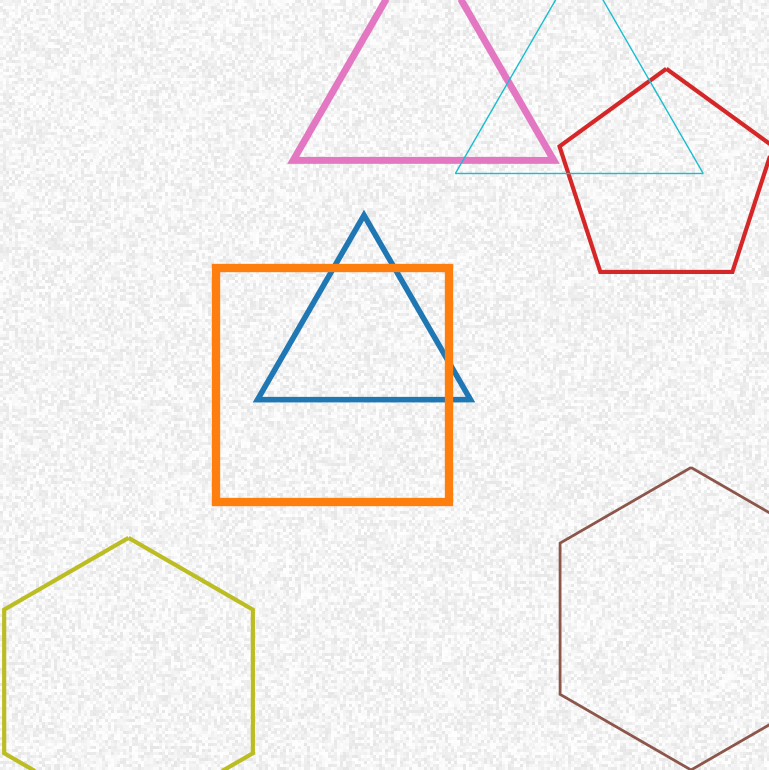[{"shape": "triangle", "thickness": 2, "radius": 0.8, "center": [0.473, 0.561]}, {"shape": "square", "thickness": 3, "radius": 0.76, "center": [0.432, 0.5]}, {"shape": "pentagon", "thickness": 1.5, "radius": 0.73, "center": [0.865, 0.765]}, {"shape": "hexagon", "thickness": 1, "radius": 0.98, "center": [0.897, 0.196]}, {"shape": "triangle", "thickness": 2.5, "radius": 0.98, "center": [0.55, 0.889]}, {"shape": "hexagon", "thickness": 1.5, "radius": 0.93, "center": [0.167, 0.115]}, {"shape": "triangle", "thickness": 0.5, "radius": 0.93, "center": [0.752, 0.868]}]